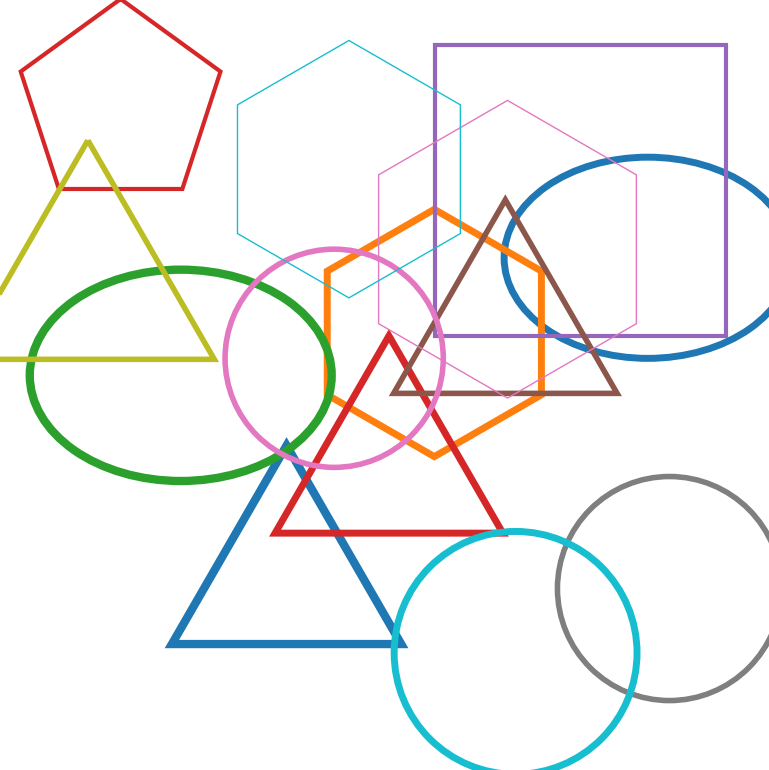[{"shape": "triangle", "thickness": 3, "radius": 0.86, "center": [0.372, 0.25]}, {"shape": "oval", "thickness": 2.5, "radius": 0.93, "center": [0.841, 0.665]}, {"shape": "hexagon", "thickness": 2.5, "radius": 0.8, "center": [0.564, 0.568]}, {"shape": "oval", "thickness": 3, "radius": 0.98, "center": [0.235, 0.513]}, {"shape": "pentagon", "thickness": 1.5, "radius": 0.68, "center": [0.157, 0.865]}, {"shape": "triangle", "thickness": 2.5, "radius": 0.85, "center": [0.505, 0.393]}, {"shape": "square", "thickness": 1.5, "radius": 0.94, "center": [0.754, 0.752]}, {"shape": "triangle", "thickness": 2, "radius": 0.84, "center": [0.656, 0.573]}, {"shape": "circle", "thickness": 2, "radius": 0.71, "center": [0.434, 0.535]}, {"shape": "hexagon", "thickness": 0.5, "radius": 0.97, "center": [0.659, 0.676]}, {"shape": "circle", "thickness": 2, "radius": 0.73, "center": [0.869, 0.236]}, {"shape": "triangle", "thickness": 2, "radius": 0.95, "center": [0.114, 0.628]}, {"shape": "circle", "thickness": 2.5, "radius": 0.79, "center": [0.67, 0.152]}, {"shape": "hexagon", "thickness": 0.5, "radius": 0.84, "center": [0.453, 0.78]}]